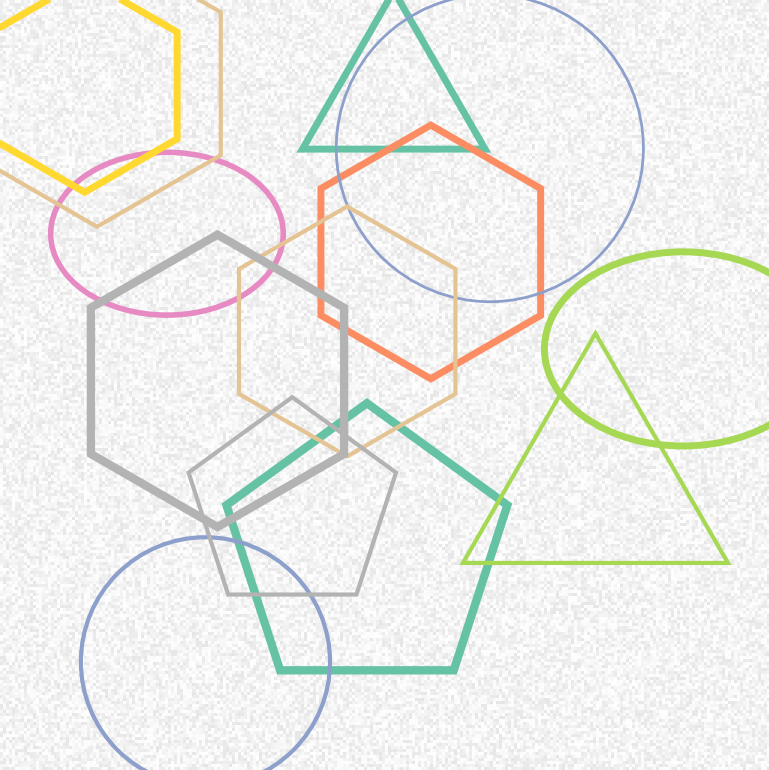[{"shape": "triangle", "thickness": 2.5, "radius": 0.68, "center": [0.511, 0.875]}, {"shape": "pentagon", "thickness": 3, "radius": 0.96, "center": [0.477, 0.285]}, {"shape": "hexagon", "thickness": 2.5, "radius": 0.82, "center": [0.559, 0.673]}, {"shape": "circle", "thickness": 1.5, "radius": 0.81, "center": [0.267, 0.14]}, {"shape": "circle", "thickness": 1, "radius": 1.0, "center": [0.636, 0.808]}, {"shape": "oval", "thickness": 2, "radius": 0.76, "center": [0.217, 0.696]}, {"shape": "oval", "thickness": 2.5, "radius": 0.9, "center": [0.887, 0.547]}, {"shape": "triangle", "thickness": 1.5, "radius": 0.99, "center": [0.773, 0.368]}, {"shape": "hexagon", "thickness": 2.5, "radius": 0.69, "center": [0.11, 0.889]}, {"shape": "hexagon", "thickness": 1.5, "radius": 0.93, "center": [0.126, 0.891]}, {"shape": "hexagon", "thickness": 1.5, "radius": 0.81, "center": [0.451, 0.57]}, {"shape": "hexagon", "thickness": 3, "radius": 0.95, "center": [0.282, 0.505]}, {"shape": "pentagon", "thickness": 1.5, "radius": 0.71, "center": [0.38, 0.342]}]